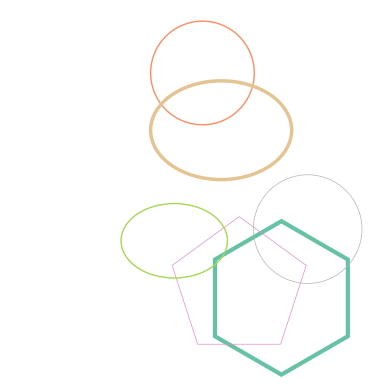[{"shape": "hexagon", "thickness": 3, "radius": 1.0, "center": [0.731, 0.226]}, {"shape": "circle", "thickness": 1, "radius": 0.67, "center": [0.526, 0.81]}, {"shape": "pentagon", "thickness": 0.5, "radius": 0.92, "center": [0.621, 0.254]}, {"shape": "oval", "thickness": 1, "radius": 0.69, "center": [0.453, 0.375]}, {"shape": "oval", "thickness": 2.5, "radius": 0.92, "center": [0.574, 0.662]}, {"shape": "circle", "thickness": 0.5, "radius": 0.71, "center": [0.799, 0.405]}]